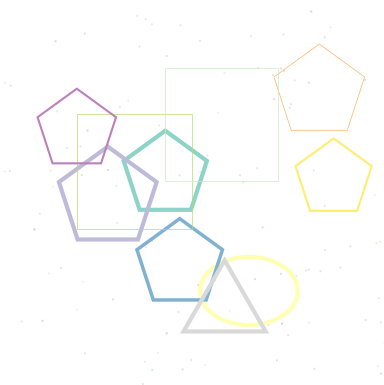[{"shape": "pentagon", "thickness": 3, "radius": 0.57, "center": [0.429, 0.547]}, {"shape": "oval", "thickness": 3, "radius": 0.63, "center": [0.647, 0.244]}, {"shape": "pentagon", "thickness": 3, "radius": 0.67, "center": [0.28, 0.486]}, {"shape": "pentagon", "thickness": 2.5, "radius": 0.58, "center": [0.467, 0.315]}, {"shape": "pentagon", "thickness": 0.5, "radius": 0.62, "center": [0.829, 0.762]}, {"shape": "square", "thickness": 0.5, "radius": 0.75, "center": [0.35, 0.555]}, {"shape": "triangle", "thickness": 3, "radius": 0.62, "center": [0.583, 0.201]}, {"shape": "pentagon", "thickness": 1.5, "radius": 0.54, "center": [0.199, 0.662]}, {"shape": "square", "thickness": 0.5, "radius": 0.74, "center": [0.575, 0.677]}, {"shape": "pentagon", "thickness": 1.5, "radius": 0.52, "center": [0.867, 0.536]}]